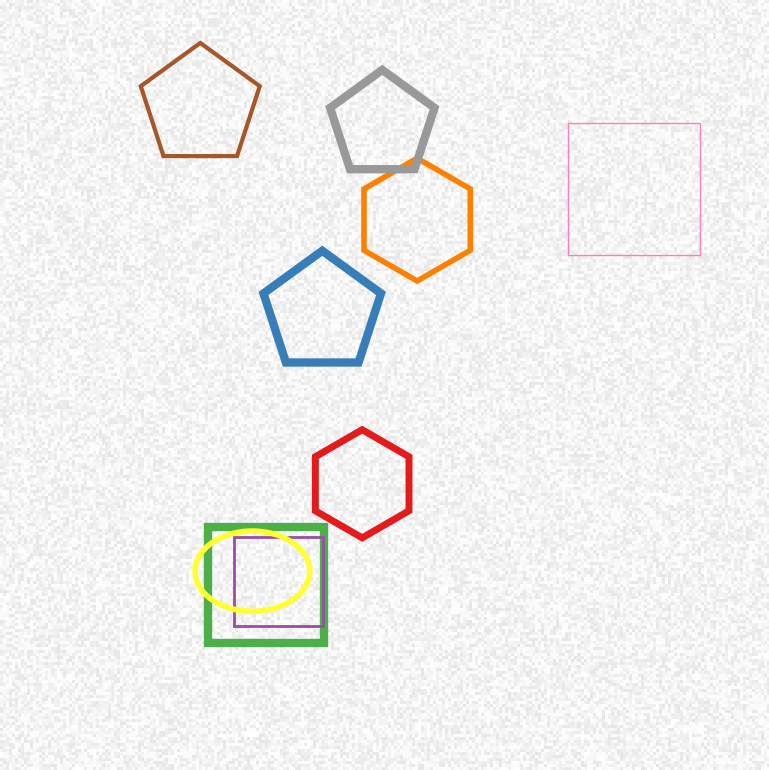[{"shape": "hexagon", "thickness": 2.5, "radius": 0.35, "center": [0.47, 0.372]}, {"shape": "pentagon", "thickness": 3, "radius": 0.4, "center": [0.419, 0.594]}, {"shape": "square", "thickness": 3, "radius": 0.38, "center": [0.345, 0.24]}, {"shape": "square", "thickness": 1, "radius": 0.29, "center": [0.362, 0.245]}, {"shape": "hexagon", "thickness": 2, "radius": 0.4, "center": [0.542, 0.715]}, {"shape": "oval", "thickness": 2, "radius": 0.37, "center": [0.328, 0.258]}, {"shape": "pentagon", "thickness": 1.5, "radius": 0.41, "center": [0.26, 0.863]}, {"shape": "square", "thickness": 0.5, "radius": 0.43, "center": [0.823, 0.755]}, {"shape": "pentagon", "thickness": 3, "radius": 0.36, "center": [0.496, 0.838]}]